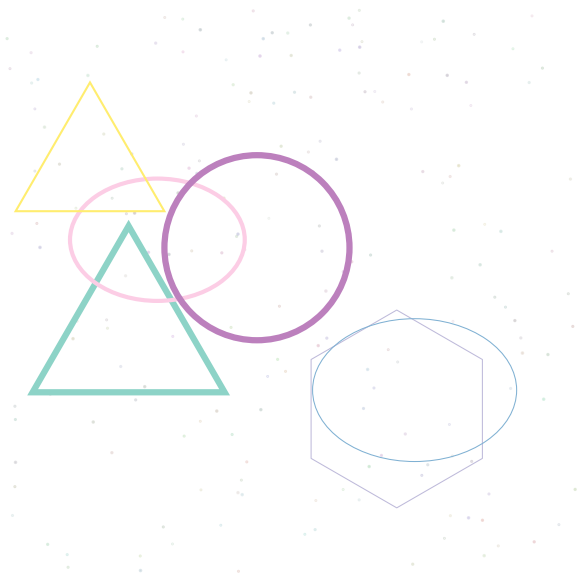[{"shape": "triangle", "thickness": 3, "radius": 0.96, "center": [0.223, 0.416]}, {"shape": "hexagon", "thickness": 0.5, "radius": 0.86, "center": [0.687, 0.291]}, {"shape": "oval", "thickness": 0.5, "radius": 0.88, "center": [0.718, 0.324]}, {"shape": "oval", "thickness": 2, "radius": 0.76, "center": [0.273, 0.584]}, {"shape": "circle", "thickness": 3, "radius": 0.8, "center": [0.445, 0.57]}, {"shape": "triangle", "thickness": 1, "radius": 0.74, "center": [0.156, 0.708]}]